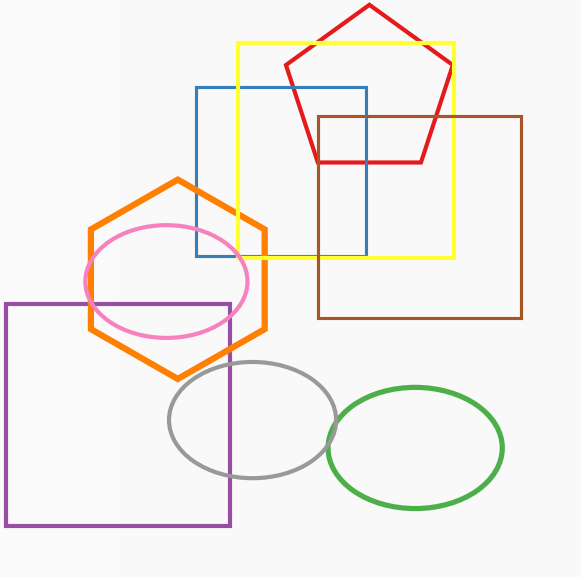[{"shape": "pentagon", "thickness": 2, "radius": 0.75, "center": [0.636, 0.84]}, {"shape": "square", "thickness": 1.5, "radius": 0.73, "center": [0.484, 0.702]}, {"shape": "oval", "thickness": 2.5, "radius": 0.75, "center": [0.714, 0.223]}, {"shape": "square", "thickness": 2, "radius": 0.96, "center": [0.203, 0.281]}, {"shape": "hexagon", "thickness": 3, "radius": 0.86, "center": [0.306, 0.516]}, {"shape": "square", "thickness": 2, "radius": 0.93, "center": [0.595, 0.739]}, {"shape": "square", "thickness": 1.5, "radius": 0.87, "center": [0.721, 0.624]}, {"shape": "oval", "thickness": 2, "radius": 0.7, "center": [0.286, 0.512]}, {"shape": "oval", "thickness": 2, "radius": 0.72, "center": [0.435, 0.272]}]